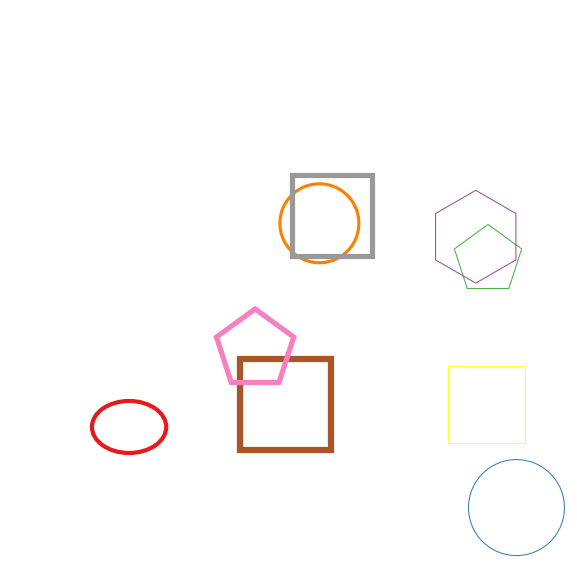[{"shape": "oval", "thickness": 2, "radius": 0.32, "center": [0.224, 0.26]}, {"shape": "circle", "thickness": 0.5, "radius": 0.42, "center": [0.894, 0.12]}, {"shape": "pentagon", "thickness": 0.5, "radius": 0.31, "center": [0.845, 0.549]}, {"shape": "hexagon", "thickness": 0.5, "radius": 0.4, "center": [0.824, 0.589]}, {"shape": "circle", "thickness": 1.5, "radius": 0.34, "center": [0.553, 0.612]}, {"shape": "square", "thickness": 0.5, "radius": 0.33, "center": [0.843, 0.299]}, {"shape": "square", "thickness": 3, "radius": 0.39, "center": [0.494, 0.298]}, {"shape": "pentagon", "thickness": 2.5, "radius": 0.35, "center": [0.442, 0.394]}, {"shape": "square", "thickness": 2.5, "radius": 0.35, "center": [0.575, 0.626]}]